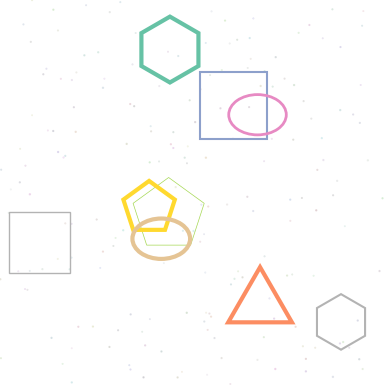[{"shape": "hexagon", "thickness": 3, "radius": 0.43, "center": [0.441, 0.871]}, {"shape": "triangle", "thickness": 3, "radius": 0.48, "center": [0.676, 0.211]}, {"shape": "square", "thickness": 1.5, "radius": 0.43, "center": [0.607, 0.725]}, {"shape": "oval", "thickness": 2, "radius": 0.37, "center": [0.669, 0.702]}, {"shape": "pentagon", "thickness": 0.5, "radius": 0.49, "center": [0.438, 0.442]}, {"shape": "pentagon", "thickness": 3, "radius": 0.35, "center": [0.387, 0.46]}, {"shape": "oval", "thickness": 3, "radius": 0.37, "center": [0.419, 0.38]}, {"shape": "hexagon", "thickness": 1.5, "radius": 0.36, "center": [0.886, 0.164]}, {"shape": "square", "thickness": 1, "radius": 0.4, "center": [0.103, 0.371]}]